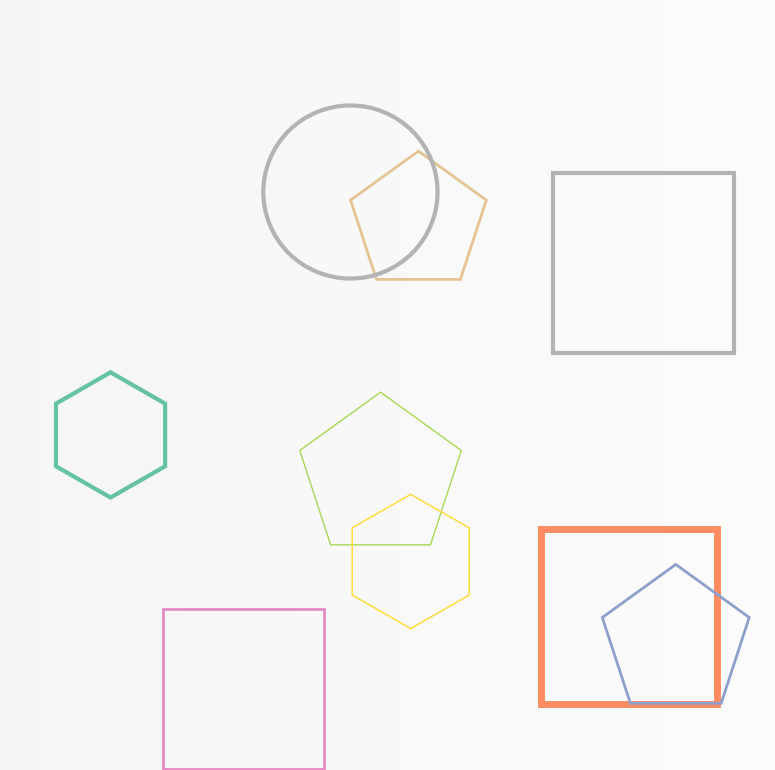[{"shape": "hexagon", "thickness": 1.5, "radius": 0.41, "center": [0.143, 0.435]}, {"shape": "square", "thickness": 2.5, "radius": 0.57, "center": [0.812, 0.199]}, {"shape": "pentagon", "thickness": 1, "radius": 0.5, "center": [0.872, 0.167]}, {"shape": "square", "thickness": 1, "radius": 0.52, "center": [0.314, 0.106]}, {"shape": "pentagon", "thickness": 0.5, "radius": 0.55, "center": [0.491, 0.381]}, {"shape": "hexagon", "thickness": 0.5, "radius": 0.44, "center": [0.53, 0.271]}, {"shape": "pentagon", "thickness": 1, "radius": 0.46, "center": [0.54, 0.712]}, {"shape": "square", "thickness": 1.5, "radius": 0.59, "center": [0.83, 0.658]}, {"shape": "circle", "thickness": 1.5, "radius": 0.56, "center": [0.452, 0.751]}]